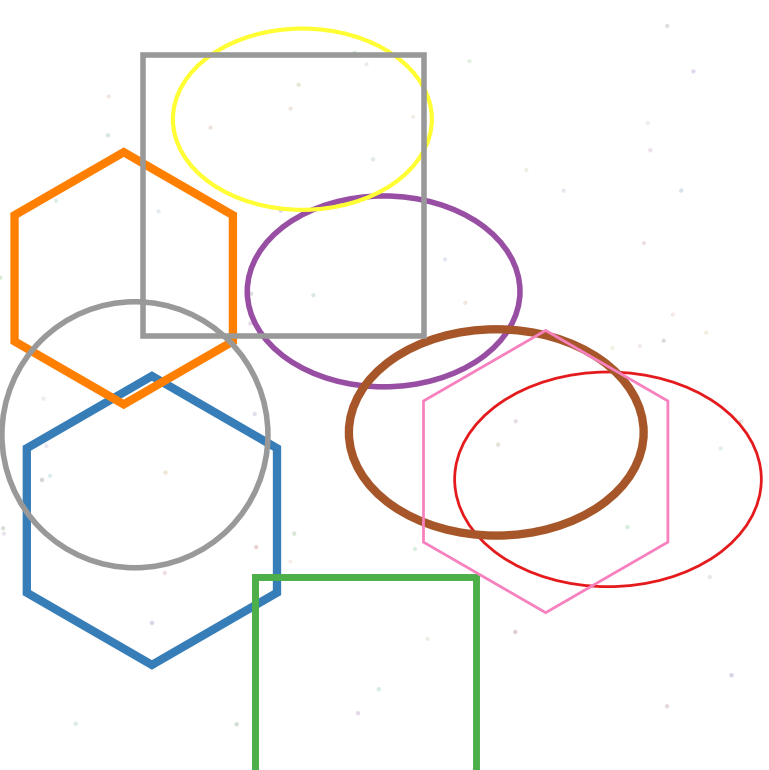[{"shape": "oval", "thickness": 1, "radius": 1.0, "center": [0.79, 0.377]}, {"shape": "hexagon", "thickness": 3, "radius": 0.94, "center": [0.197, 0.324]}, {"shape": "square", "thickness": 2.5, "radius": 0.72, "center": [0.474, 0.107]}, {"shape": "oval", "thickness": 2, "radius": 0.89, "center": [0.498, 0.622]}, {"shape": "hexagon", "thickness": 3, "radius": 0.82, "center": [0.161, 0.639]}, {"shape": "oval", "thickness": 1.5, "radius": 0.84, "center": [0.393, 0.845]}, {"shape": "oval", "thickness": 3, "radius": 0.96, "center": [0.644, 0.438]}, {"shape": "hexagon", "thickness": 1, "radius": 0.92, "center": [0.709, 0.388]}, {"shape": "circle", "thickness": 2, "radius": 0.86, "center": [0.175, 0.435]}, {"shape": "square", "thickness": 2, "radius": 0.91, "center": [0.368, 0.746]}]